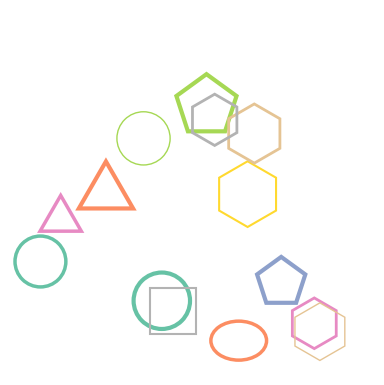[{"shape": "circle", "thickness": 3, "radius": 0.37, "center": [0.42, 0.219]}, {"shape": "circle", "thickness": 2.5, "radius": 0.33, "center": [0.105, 0.321]}, {"shape": "oval", "thickness": 2.5, "radius": 0.36, "center": [0.62, 0.115]}, {"shape": "triangle", "thickness": 3, "radius": 0.41, "center": [0.275, 0.499]}, {"shape": "pentagon", "thickness": 3, "radius": 0.33, "center": [0.73, 0.267]}, {"shape": "hexagon", "thickness": 2, "radius": 0.33, "center": [0.816, 0.16]}, {"shape": "triangle", "thickness": 2.5, "radius": 0.31, "center": [0.158, 0.431]}, {"shape": "circle", "thickness": 1, "radius": 0.35, "center": [0.373, 0.641]}, {"shape": "pentagon", "thickness": 3, "radius": 0.41, "center": [0.536, 0.725]}, {"shape": "hexagon", "thickness": 1.5, "radius": 0.43, "center": [0.643, 0.496]}, {"shape": "hexagon", "thickness": 1, "radius": 0.37, "center": [0.831, 0.139]}, {"shape": "hexagon", "thickness": 2, "radius": 0.38, "center": [0.66, 0.653]}, {"shape": "square", "thickness": 1.5, "radius": 0.3, "center": [0.449, 0.193]}, {"shape": "hexagon", "thickness": 2, "radius": 0.33, "center": [0.558, 0.689]}]